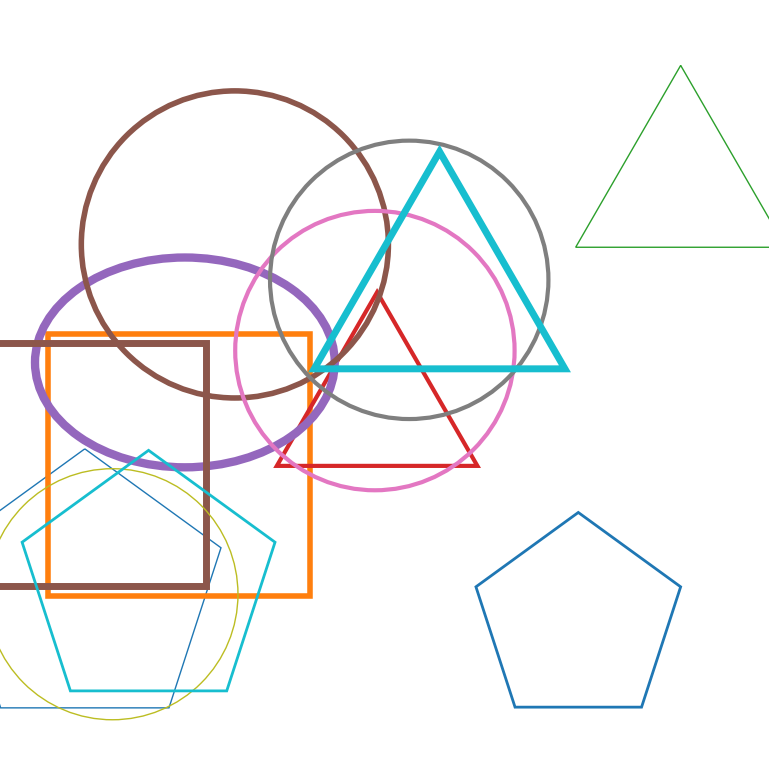[{"shape": "pentagon", "thickness": 1, "radius": 0.7, "center": [0.751, 0.195]}, {"shape": "pentagon", "thickness": 0.5, "radius": 0.93, "center": [0.11, 0.231]}, {"shape": "square", "thickness": 2, "radius": 0.85, "center": [0.233, 0.396]}, {"shape": "triangle", "thickness": 0.5, "radius": 0.79, "center": [0.884, 0.758]}, {"shape": "triangle", "thickness": 1.5, "radius": 0.75, "center": [0.49, 0.47]}, {"shape": "oval", "thickness": 3, "radius": 0.97, "center": [0.24, 0.529]}, {"shape": "square", "thickness": 2.5, "radius": 0.79, "center": [0.109, 0.397]}, {"shape": "circle", "thickness": 2, "radius": 1.0, "center": [0.305, 0.683]}, {"shape": "circle", "thickness": 1.5, "radius": 0.91, "center": [0.487, 0.545]}, {"shape": "circle", "thickness": 1.5, "radius": 0.9, "center": [0.531, 0.637]}, {"shape": "circle", "thickness": 0.5, "radius": 0.82, "center": [0.146, 0.228]}, {"shape": "pentagon", "thickness": 1, "radius": 0.86, "center": [0.193, 0.242]}, {"shape": "triangle", "thickness": 2.5, "radius": 0.94, "center": [0.571, 0.615]}]